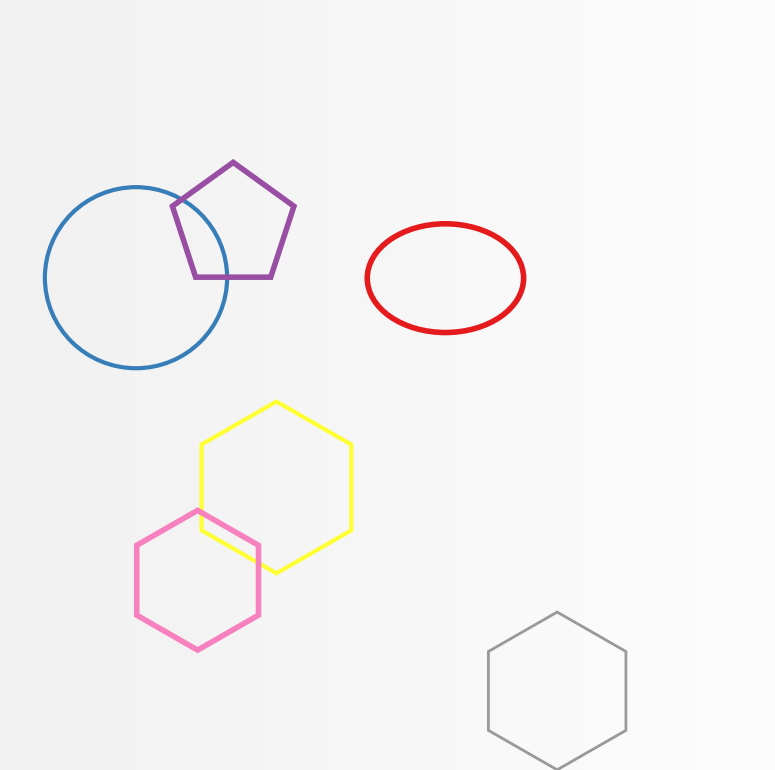[{"shape": "oval", "thickness": 2, "radius": 0.5, "center": [0.575, 0.639]}, {"shape": "circle", "thickness": 1.5, "radius": 0.59, "center": [0.175, 0.639]}, {"shape": "pentagon", "thickness": 2, "radius": 0.41, "center": [0.301, 0.707]}, {"shape": "hexagon", "thickness": 1.5, "radius": 0.56, "center": [0.357, 0.367]}, {"shape": "hexagon", "thickness": 2, "radius": 0.45, "center": [0.255, 0.246]}, {"shape": "hexagon", "thickness": 1, "radius": 0.51, "center": [0.719, 0.103]}]